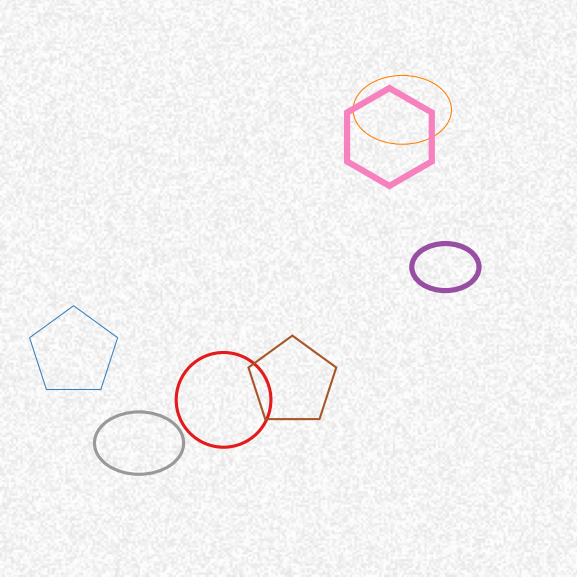[{"shape": "circle", "thickness": 1.5, "radius": 0.41, "center": [0.387, 0.307]}, {"shape": "pentagon", "thickness": 0.5, "radius": 0.4, "center": [0.127, 0.39]}, {"shape": "oval", "thickness": 2.5, "radius": 0.29, "center": [0.771, 0.537]}, {"shape": "oval", "thickness": 0.5, "radius": 0.43, "center": [0.697, 0.809]}, {"shape": "pentagon", "thickness": 1, "radius": 0.4, "center": [0.506, 0.338]}, {"shape": "hexagon", "thickness": 3, "radius": 0.42, "center": [0.674, 0.762]}, {"shape": "oval", "thickness": 1.5, "radius": 0.39, "center": [0.241, 0.232]}]